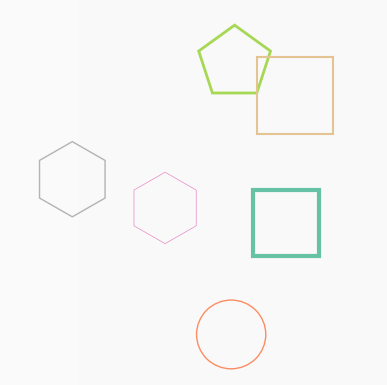[{"shape": "square", "thickness": 3, "radius": 0.43, "center": [0.738, 0.42]}, {"shape": "circle", "thickness": 1, "radius": 0.45, "center": [0.597, 0.131]}, {"shape": "hexagon", "thickness": 0.5, "radius": 0.46, "center": [0.426, 0.46]}, {"shape": "pentagon", "thickness": 2, "radius": 0.49, "center": [0.605, 0.837]}, {"shape": "square", "thickness": 1.5, "radius": 0.5, "center": [0.761, 0.752]}, {"shape": "hexagon", "thickness": 1, "radius": 0.49, "center": [0.187, 0.534]}]